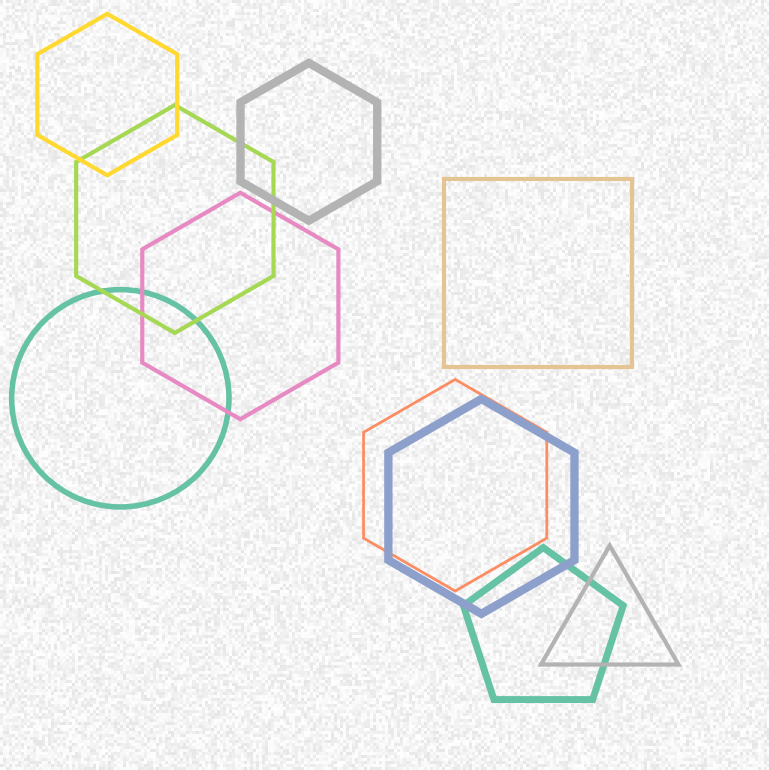[{"shape": "pentagon", "thickness": 2.5, "radius": 0.55, "center": [0.706, 0.18]}, {"shape": "circle", "thickness": 2, "radius": 0.71, "center": [0.156, 0.483]}, {"shape": "hexagon", "thickness": 1, "radius": 0.69, "center": [0.591, 0.37]}, {"shape": "hexagon", "thickness": 3, "radius": 0.7, "center": [0.625, 0.342]}, {"shape": "hexagon", "thickness": 1.5, "radius": 0.74, "center": [0.312, 0.603]}, {"shape": "hexagon", "thickness": 1.5, "radius": 0.74, "center": [0.227, 0.716]}, {"shape": "hexagon", "thickness": 1.5, "radius": 0.52, "center": [0.139, 0.877]}, {"shape": "square", "thickness": 1.5, "radius": 0.61, "center": [0.699, 0.646]}, {"shape": "triangle", "thickness": 1.5, "radius": 0.52, "center": [0.792, 0.188]}, {"shape": "hexagon", "thickness": 3, "radius": 0.51, "center": [0.401, 0.816]}]